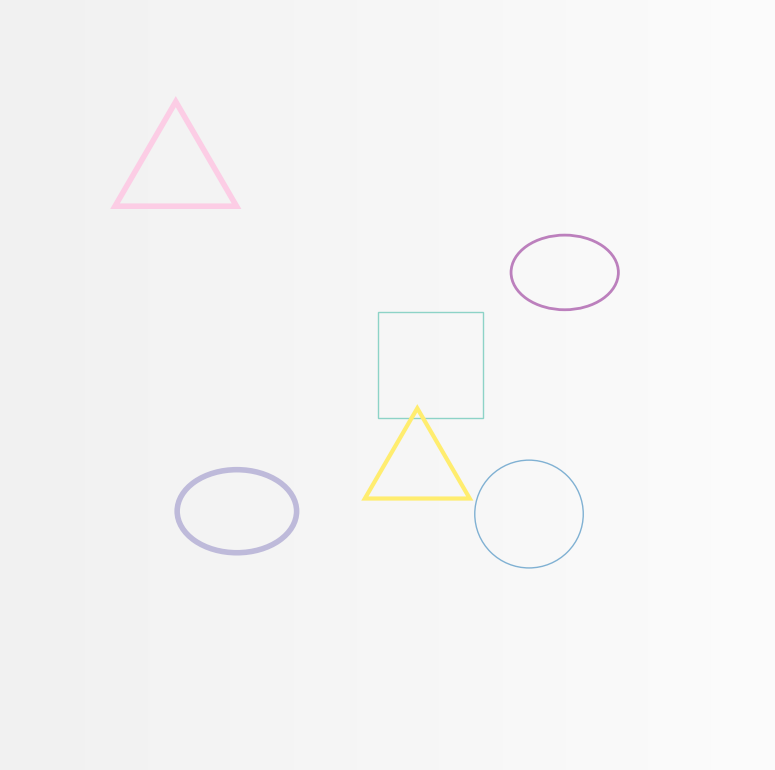[{"shape": "square", "thickness": 0.5, "radius": 0.34, "center": [0.555, 0.526]}, {"shape": "oval", "thickness": 2, "radius": 0.39, "center": [0.306, 0.336]}, {"shape": "circle", "thickness": 0.5, "radius": 0.35, "center": [0.683, 0.332]}, {"shape": "triangle", "thickness": 2, "radius": 0.45, "center": [0.227, 0.777]}, {"shape": "oval", "thickness": 1, "radius": 0.35, "center": [0.729, 0.646]}, {"shape": "triangle", "thickness": 1.5, "radius": 0.39, "center": [0.538, 0.392]}]